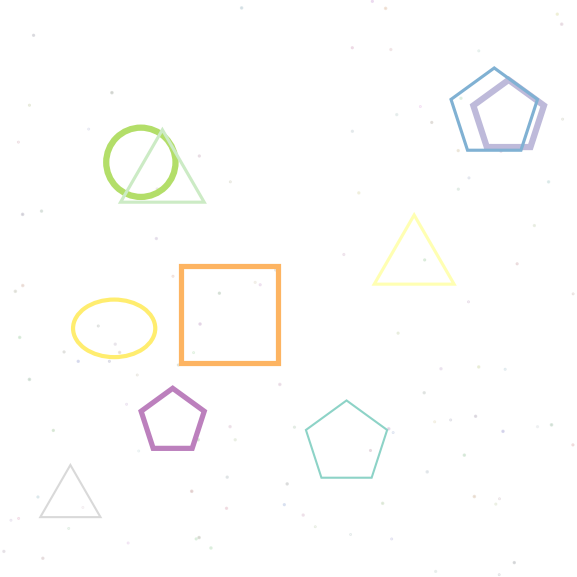[{"shape": "pentagon", "thickness": 1, "radius": 0.37, "center": [0.6, 0.232]}, {"shape": "triangle", "thickness": 1.5, "radius": 0.4, "center": [0.717, 0.547]}, {"shape": "pentagon", "thickness": 3, "radius": 0.32, "center": [0.881, 0.797]}, {"shape": "pentagon", "thickness": 1.5, "radius": 0.39, "center": [0.856, 0.803]}, {"shape": "square", "thickness": 2.5, "radius": 0.42, "center": [0.397, 0.455]}, {"shape": "circle", "thickness": 3, "radius": 0.3, "center": [0.244, 0.718]}, {"shape": "triangle", "thickness": 1, "radius": 0.3, "center": [0.122, 0.134]}, {"shape": "pentagon", "thickness": 2.5, "radius": 0.29, "center": [0.299, 0.269]}, {"shape": "triangle", "thickness": 1.5, "radius": 0.42, "center": [0.281, 0.691]}, {"shape": "oval", "thickness": 2, "radius": 0.36, "center": [0.198, 0.431]}]